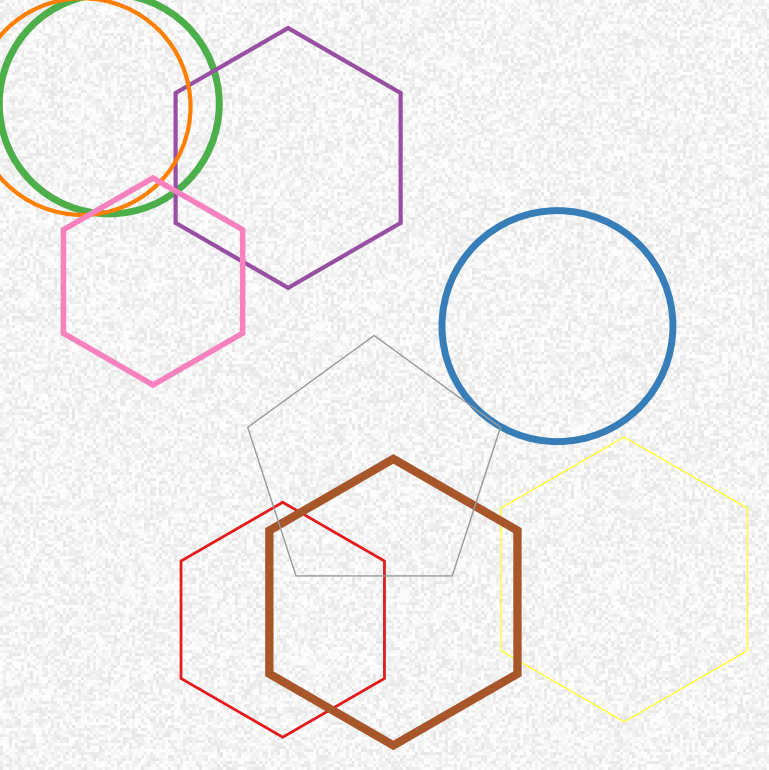[{"shape": "hexagon", "thickness": 1, "radius": 0.76, "center": [0.367, 0.195]}, {"shape": "circle", "thickness": 2.5, "radius": 0.75, "center": [0.724, 0.576]}, {"shape": "circle", "thickness": 2.5, "radius": 0.71, "center": [0.142, 0.865]}, {"shape": "hexagon", "thickness": 1.5, "radius": 0.84, "center": [0.374, 0.795]}, {"shape": "circle", "thickness": 1.5, "radius": 0.7, "center": [0.107, 0.862]}, {"shape": "hexagon", "thickness": 0.5, "radius": 0.92, "center": [0.811, 0.248]}, {"shape": "hexagon", "thickness": 3, "radius": 0.93, "center": [0.511, 0.218]}, {"shape": "hexagon", "thickness": 2, "radius": 0.67, "center": [0.199, 0.634]}, {"shape": "pentagon", "thickness": 0.5, "radius": 0.86, "center": [0.486, 0.392]}]